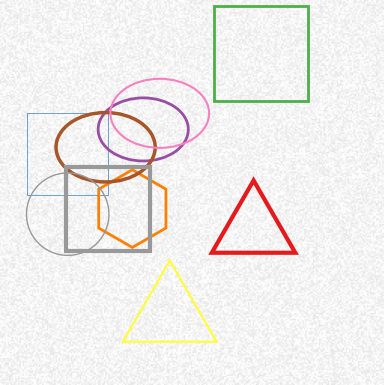[{"shape": "triangle", "thickness": 3, "radius": 0.63, "center": [0.659, 0.406]}, {"shape": "square", "thickness": 0.5, "radius": 0.53, "center": [0.175, 0.6]}, {"shape": "square", "thickness": 2, "radius": 0.62, "center": [0.678, 0.861]}, {"shape": "oval", "thickness": 2, "radius": 0.59, "center": [0.372, 0.664]}, {"shape": "hexagon", "thickness": 2, "radius": 0.5, "center": [0.344, 0.458]}, {"shape": "triangle", "thickness": 1.5, "radius": 0.7, "center": [0.441, 0.183]}, {"shape": "oval", "thickness": 2.5, "radius": 0.64, "center": [0.274, 0.618]}, {"shape": "oval", "thickness": 1.5, "radius": 0.64, "center": [0.415, 0.706]}, {"shape": "circle", "thickness": 1, "radius": 0.54, "center": [0.176, 0.444]}, {"shape": "square", "thickness": 3, "radius": 0.55, "center": [0.281, 0.458]}]